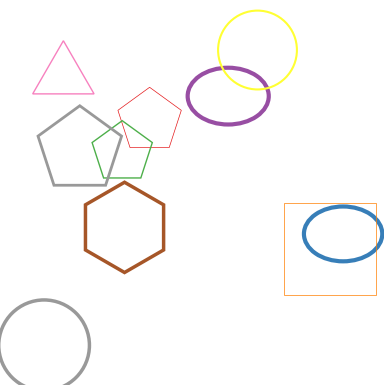[{"shape": "pentagon", "thickness": 0.5, "radius": 0.43, "center": [0.389, 0.687]}, {"shape": "oval", "thickness": 3, "radius": 0.51, "center": [0.891, 0.392]}, {"shape": "pentagon", "thickness": 1, "radius": 0.41, "center": [0.317, 0.604]}, {"shape": "oval", "thickness": 3, "radius": 0.53, "center": [0.593, 0.75]}, {"shape": "square", "thickness": 0.5, "radius": 0.6, "center": [0.856, 0.352]}, {"shape": "circle", "thickness": 1.5, "radius": 0.51, "center": [0.669, 0.87]}, {"shape": "hexagon", "thickness": 2.5, "radius": 0.59, "center": [0.323, 0.409]}, {"shape": "triangle", "thickness": 1, "radius": 0.46, "center": [0.165, 0.802]}, {"shape": "pentagon", "thickness": 2, "radius": 0.57, "center": [0.207, 0.611]}, {"shape": "circle", "thickness": 2.5, "radius": 0.59, "center": [0.114, 0.103]}]